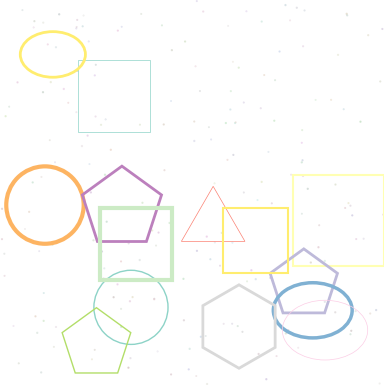[{"shape": "circle", "thickness": 1, "radius": 0.48, "center": [0.34, 0.202]}, {"shape": "square", "thickness": 0.5, "radius": 0.46, "center": [0.296, 0.75]}, {"shape": "square", "thickness": 1.5, "radius": 0.59, "center": [0.879, 0.427]}, {"shape": "pentagon", "thickness": 2, "radius": 0.46, "center": [0.789, 0.262]}, {"shape": "triangle", "thickness": 0.5, "radius": 0.48, "center": [0.554, 0.421]}, {"shape": "oval", "thickness": 2.5, "radius": 0.51, "center": [0.812, 0.194]}, {"shape": "circle", "thickness": 3, "radius": 0.5, "center": [0.117, 0.467]}, {"shape": "pentagon", "thickness": 1, "radius": 0.47, "center": [0.251, 0.107]}, {"shape": "oval", "thickness": 0.5, "radius": 0.55, "center": [0.844, 0.143]}, {"shape": "hexagon", "thickness": 2, "radius": 0.54, "center": [0.621, 0.152]}, {"shape": "pentagon", "thickness": 2, "radius": 0.54, "center": [0.317, 0.46]}, {"shape": "square", "thickness": 3, "radius": 0.47, "center": [0.353, 0.367]}, {"shape": "square", "thickness": 1.5, "radius": 0.43, "center": [0.664, 0.376]}, {"shape": "oval", "thickness": 2, "radius": 0.42, "center": [0.137, 0.859]}]